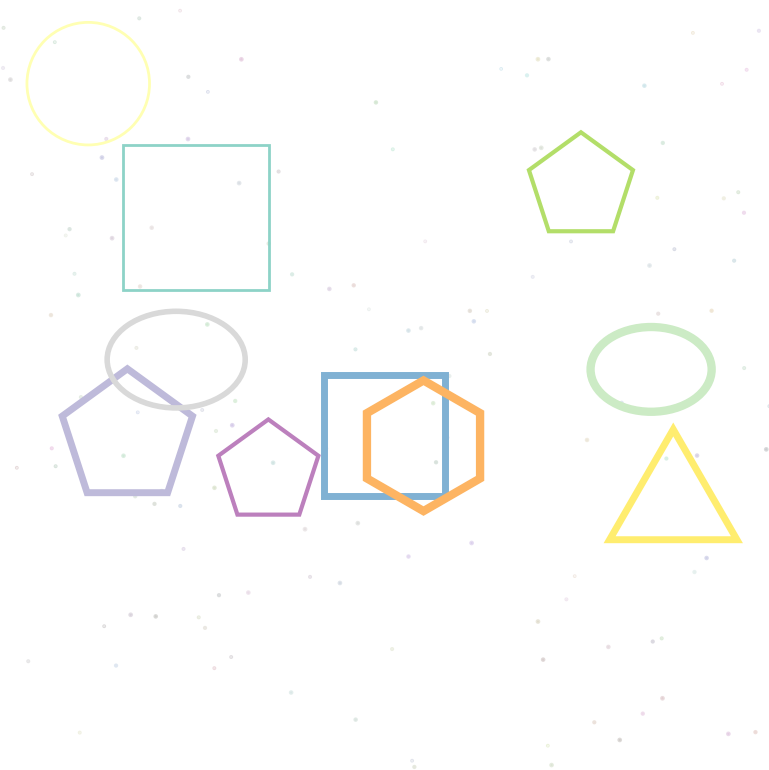[{"shape": "square", "thickness": 1, "radius": 0.47, "center": [0.254, 0.718]}, {"shape": "circle", "thickness": 1, "radius": 0.4, "center": [0.115, 0.891]}, {"shape": "pentagon", "thickness": 2.5, "radius": 0.44, "center": [0.165, 0.432]}, {"shape": "square", "thickness": 2.5, "radius": 0.39, "center": [0.499, 0.434]}, {"shape": "hexagon", "thickness": 3, "radius": 0.42, "center": [0.55, 0.421]}, {"shape": "pentagon", "thickness": 1.5, "radius": 0.36, "center": [0.754, 0.757]}, {"shape": "oval", "thickness": 2, "radius": 0.45, "center": [0.229, 0.533]}, {"shape": "pentagon", "thickness": 1.5, "radius": 0.34, "center": [0.349, 0.387]}, {"shape": "oval", "thickness": 3, "radius": 0.39, "center": [0.846, 0.52]}, {"shape": "triangle", "thickness": 2.5, "radius": 0.48, "center": [0.874, 0.347]}]